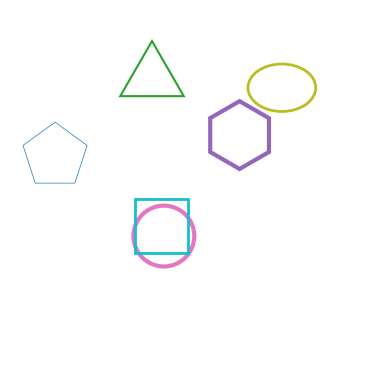[{"shape": "pentagon", "thickness": 0.5, "radius": 0.44, "center": [0.143, 0.595]}, {"shape": "triangle", "thickness": 1.5, "radius": 0.48, "center": [0.395, 0.798]}, {"shape": "hexagon", "thickness": 3, "radius": 0.44, "center": [0.622, 0.649]}, {"shape": "circle", "thickness": 3, "radius": 0.4, "center": [0.426, 0.387]}, {"shape": "oval", "thickness": 2, "radius": 0.44, "center": [0.732, 0.772]}, {"shape": "square", "thickness": 2, "radius": 0.35, "center": [0.419, 0.413]}]